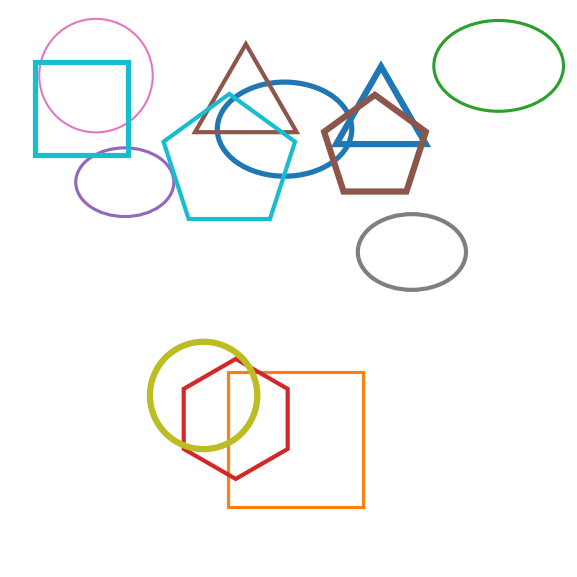[{"shape": "oval", "thickness": 2.5, "radius": 0.58, "center": [0.493, 0.775]}, {"shape": "triangle", "thickness": 3, "radius": 0.45, "center": [0.66, 0.794]}, {"shape": "square", "thickness": 1.5, "radius": 0.58, "center": [0.512, 0.238]}, {"shape": "oval", "thickness": 1.5, "radius": 0.56, "center": [0.863, 0.885]}, {"shape": "hexagon", "thickness": 2, "radius": 0.52, "center": [0.408, 0.274]}, {"shape": "oval", "thickness": 1.5, "radius": 0.42, "center": [0.216, 0.684]}, {"shape": "pentagon", "thickness": 3, "radius": 0.46, "center": [0.649, 0.742]}, {"shape": "triangle", "thickness": 2, "radius": 0.51, "center": [0.426, 0.821]}, {"shape": "circle", "thickness": 1, "radius": 0.49, "center": [0.166, 0.868]}, {"shape": "oval", "thickness": 2, "radius": 0.47, "center": [0.713, 0.563]}, {"shape": "circle", "thickness": 3, "radius": 0.46, "center": [0.353, 0.314]}, {"shape": "square", "thickness": 2.5, "radius": 0.4, "center": [0.142, 0.812]}, {"shape": "pentagon", "thickness": 2, "radius": 0.6, "center": [0.397, 0.717]}]